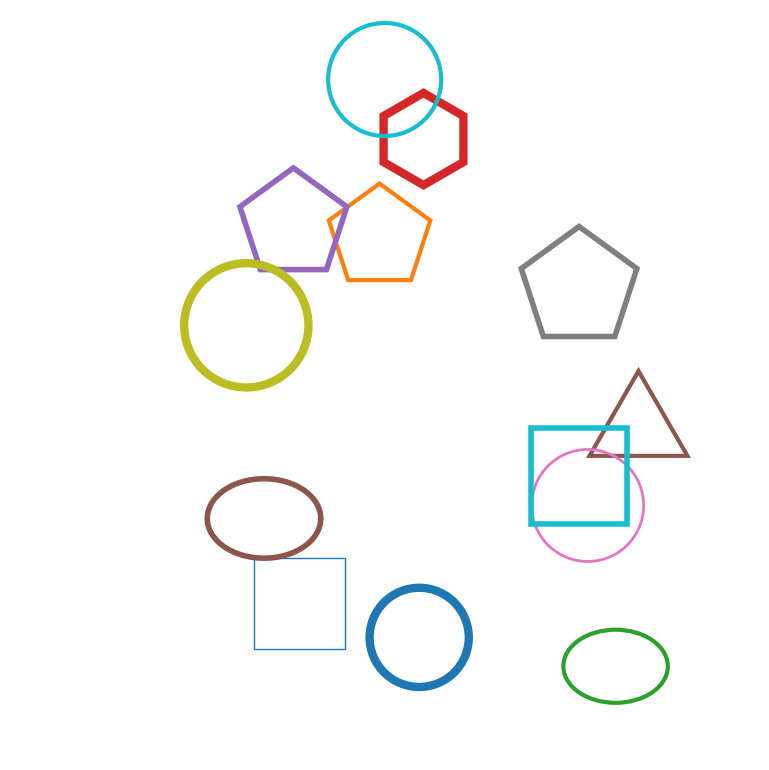[{"shape": "circle", "thickness": 3, "radius": 0.32, "center": [0.544, 0.172]}, {"shape": "square", "thickness": 0.5, "radius": 0.3, "center": [0.389, 0.216]}, {"shape": "pentagon", "thickness": 1.5, "radius": 0.35, "center": [0.493, 0.692]}, {"shape": "oval", "thickness": 1.5, "radius": 0.34, "center": [0.799, 0.135]}, {"shape": "hexagon", "thickness": 3, "radius": 0.3, "center": [0.55, 0.819]}, {"shape": "pentagon", "thickness": 2, "radius": 0.36, "center": [0.381, 0.709]}, {"shape": "oval", "thickness": 2, "radius": 0.37, "center": [0.343, 0.327]}, {"shape": "triangle", "thickness": 1.5, "radius": 0.37, "center": [0.829, 0.445]}, {"shape": "circle", "thickness": 1, "radius": 0.36, "center": [0.763, 0.344]}, {"shape": "pentagon", "thickness": 2, "radius": 0.39, "center": [0.752, 0.627]}, {"shape": "circle", "thickness": 3, "radius": 0.4, "center": [0.32, 0.577]}, {"shape": "circle", "thickness": 1.5, "radius": 0.37, "center": [0.5, 0.897]}, {"shape": "square", "thickness": 2, "radius": 0.31, "center": [0.752, 0.381]}]